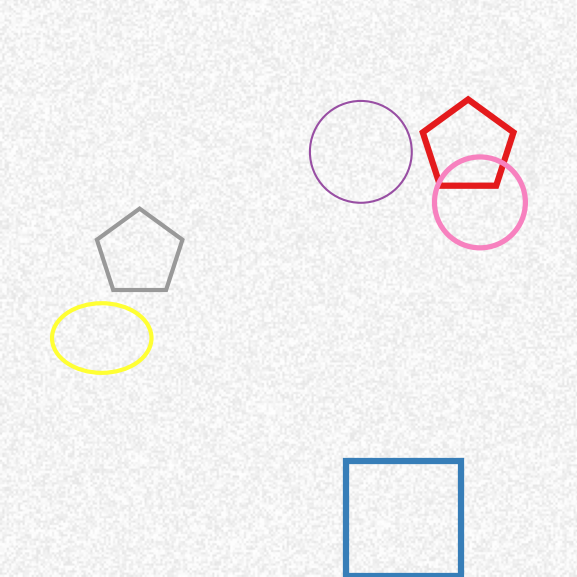[{"shape": "pentagon", "thickness": 3, "radius": 0.41, "center": [0.811, 0.744]}, {"shape": "square", "thickness": 3, "radius": 0.5, "center": [0.699, 0.101]}, {"shape": "circle", "thickness": 1, "radius": 0.44, "center": [0.625, 0.736]}, {"shape": "oval", "thickness": 2, "radius": 0.43, "center": [0.176, 0.414]}, {"shape": "circle", "thickness": 2.5, "radius": 0.39, "center": [0.831, 0.649]}, {"shape": "pentagon", "thickness": 2, "radius": 0.39, "center": [0.242, 0.56]}]